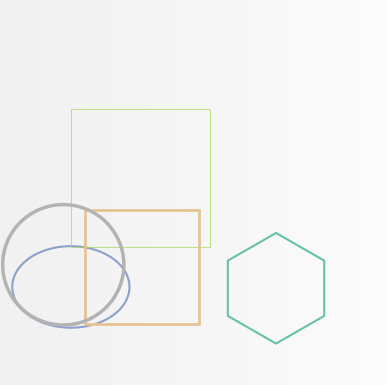[{"shape": "hexagon", "thickness": 1.5, "radius": 0.72, "center": [0.712, 0.251]}, {"shape": "oval", "thickness": 1.5, "radius": 0.76, "center": [0.183, 0.255]}, {"shape": "square", "thickness": 0.5, "radius": 0.9, "center": [0.362, 0.538]}, {"shape": "square", "thickness": 2, "radius": 0.74, "center": [0.367, 0.307]}, {"shape": "circle", "thickness": 2.5, "radius": 0.78, "center": [0.163, 0.312]}]